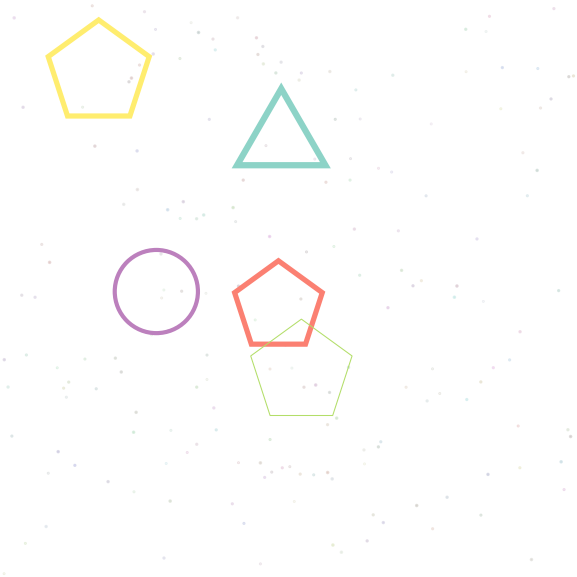[{"shape": "triangle", "thickness": 3, "radius": 0.44, "center": [0.487, 0.757]}, {"shape": "pentagon", "thickness": 2.5, "radius": 0.4, "center": [0.482, 0.468]}, {"shape": "pentagon", "thickness": 0.5, "radius": 0.46, "center": [0.522, 0.354]}, {"shape": "circle", "thickness": 2, "radius": 0.36, "center": [0.271, 0.494]}, {"shape": "pentagon", "thickness": 2.5, "radius": 0.46, "center": [0.171, 0.873]}]